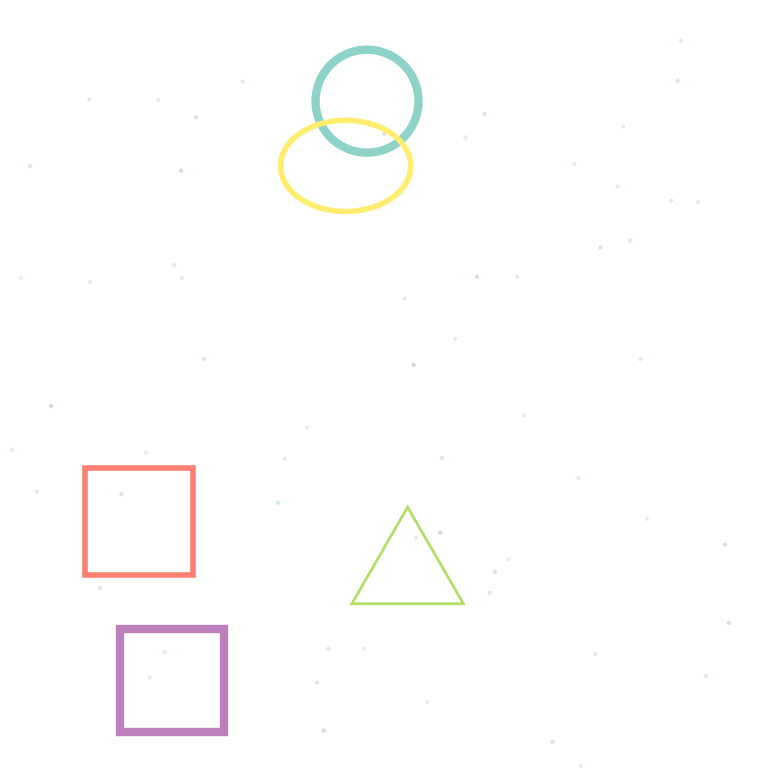[{"shape": "circle", "thickness": 3, "radius": 0.33, "center": [0.477, 0.869]}, {"shape": "square", "thickness": 2, "radius": 0.35, "center": [0.181, 0.323]}, {"shape": "triangle", "thickness": 1, "radius": 0.42, "center": [0.529, 0.258]}, {"shape": "square", "thickness": 3, "radius": 0.34, "center": [0.224, 0.116]}, {"shape": "oval", "thickness": 2, "radius": 0.42, "center": [0.449, 0.785]}]